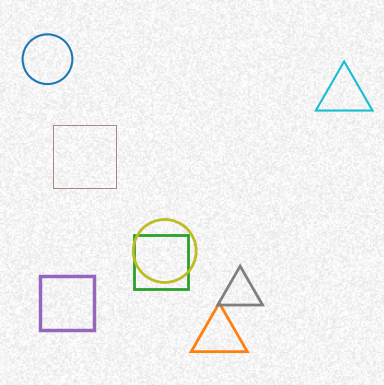[{"shape": "circle", "thickness": 1.5, "radius": 0.32, "center": [0.123, 0.846]}, {"shape": "triangle", "thickness": 2, "radius": 0.42, "center": [0.569, 0.129]}, {"shape": "square", "thickness": 2, "radius": 0.35, "center": [0.419, 0.319]}, {"shape": "square", "thickness": 2.5, "radius": 0.35, "center": [0.174, 0.214]}, {"shape": "square", "thickness": 0.5, "radius": 0.41, "center": [0.22, 0.593]}, {"shape": "triangle", "thickness": 2, "radius": 0.34, "center": [0.624, 0.241]}, {"shape": "circle", "thickness": 2, "radius": 0.41, "center": [0.428, 0.348]}, {"shape": "triangle", "thickness": 1.5, "radius": 0.42, "center": [0.894, 0.755]}]